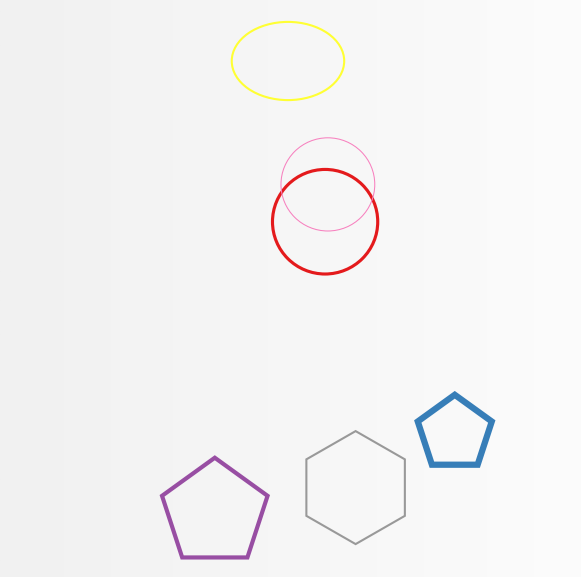[{"shape": "circle", "thickness": 1.5, "radius": 0.45, "center": [0.559, 0.615]}, {"shape": "pentagon", "thickness": 3, "radius": 0.33, "center": [0.782, 0.249]}, {"shape": "pentagon", "thickness": 2, "radius": 0.48, "center": [0.37, 0.111]}, {"shape": "oval", "thickness": 1, "radius": 0.48, "center": [0.495, 0.893]}, {"shape": "circle", "thickness": 0.5, "radius": 0.4, "center": [0.564, 0.68]}, {"shape": "hexagon", "thickness": 1, "radius": 0.49, "center": [0.612, 0.155]}]